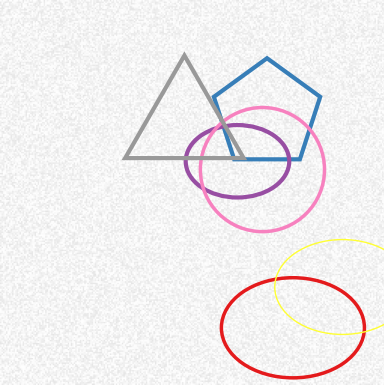[{"shape": "oval", "thickness": 2.5, "radius": 0.93, "center": [0.761, 0.149]}, {"shape": "pentagon", "thickness": 3, "radius": 0.73, "center": [0.694, 0.704]}, {"shape": "oval", "thickness": 3, "radius": 0.67, "center": [0.617, 0.581]}, {"shape": "oval", "thickness": 1, "radius": 0.88, "center": [0.89, 0.255]}, {"shape": "circle", "thickness": 2.5, "radius": 0.81, "center": [0.682, 0.56]}, {"shape": "triangle", "thickness": 3, "radius": 0.89, "center": [0.479, 0.678]}]